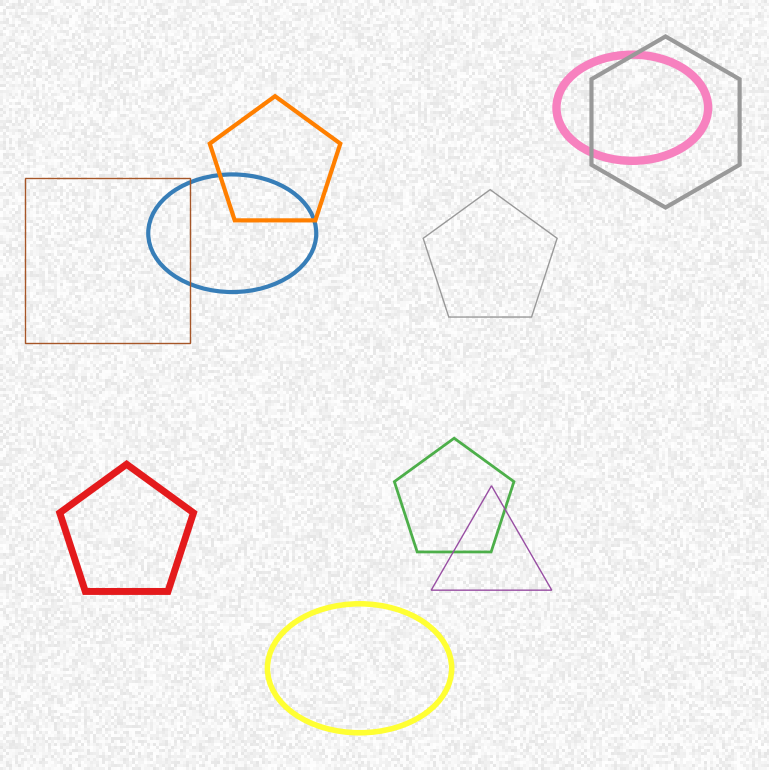[{"shape": "pentagon", "thickness": 2.5, "radius": 0.46, "center": [0.164, 0.306]}, {"shape": "oval", "thickness": 1.5, "radius": 0.55, "center": [0.302, 0.697]}, {"shape": "pentagon", "thickness": 1, "radius": 0.41, "center": [0.59, 0.349]}, {"shape": "triangle", "thickness": 0.5, "radius": 0.45, "center": [0.638, 0.279]}, {"shape": "pentagon", "thickness": 1.5, "radius": 0.45, "center": [0.357, 0.786]}, {"shape": "oval", "thickness": 2, "radius": 0.6, "center": [0.467, 0.132]}, {"shape": "square", "thickness": 0.5, "radius": 0.54, "center": [0.14, 0.662]}, {"shape": "oval", "thickness": 3, "radius": 0.49, "center": [0.821, 0.86]}, {"shape": "pentagon", "thickness": 0.5, "radius": 0.46, "center": [0.637, 0.662]}, {"shape": "hexagon", "thickness": 1.5, "radius": 0.56, "center": [0.864, 0.842]}]